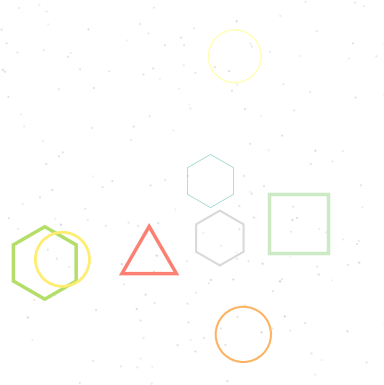[{"shape": "hexagon", "thickness": 0.5, "radius": 0.35, "center": [0.547, 0.53]}, {"shape": "circle", "thickness": 1, "radius": 0.34, "center": [0.61, 0.854]}, {"shape": "triangle", "thickness": 2.5, "radius": 0.41, "center": [0.387, 0.33]}, {"shape": "circle", "thickness": 1.5, "radius": 0.36, "center": [0.632, 0.131]}, {"shape": "hexagon", "thickness": 2.5, "radius": 0.47, "center": [0.116, 0.317]}, {"shape": "hexagon", "thickness": 1.5, "radius": 0.36, "center": [0.571, 0.382]}, {"shape": "square", "thickness": 2.5, "radius": 0.38, "center": [0.775, 0.419]}, {"shape": "circle", "thickness": 2, "radius": 0.35, "center": [0.162, 0.326]}]